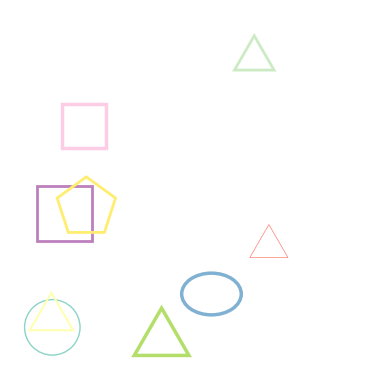[{"shape": "circle", "thickness": 1, "radius": 0.36, "center": [0.136, 0.15]}, {"shape": "triangle", "thickness": 1.5, "radius": 0.33, "center": [0.134, 0.175]}, {"shape": "triangle", "thickness": 0.5, "radius": 0.29, "center": [0.698, 0.36]}, {"shape": "oval", "thickness": 2.5, "radius": 0.39, "center": [0.549, 0.236]}, {"shape": "triangle", "thickness": 2.5, "radius": 0.41, "center": [0.42, 0.118]}, {"shape": "square", "thickness": 2.5, "radius": 0.29, "center": [0.218, 0.673]}, {"shape": "square", "thickness": 2, "radius": 0.35, "center": [0.167, 0.445]}, {"shape": "triangle", "thickness": 2, "radius": 0.3, "center": [0.66, 0.848]}, {"shape": "pentagon", "thickness": 2, "radius": 0.4, "center": [0.224, 0.461]}]